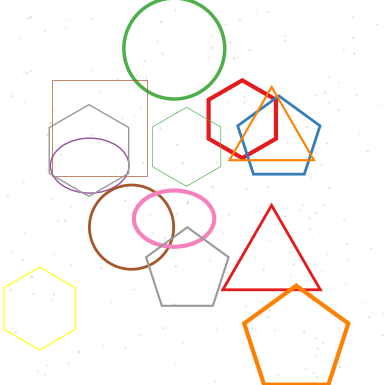[{"shape": "hexagon", "thickness": 3, "radius": 0.5, "center": [0.629, 0.69]}, {"shape": "triangle", "thickness": 2, "radius": 0.73, "center": [0.705, 0.32]}, {"shape": "pentagon", "thickness": 2, "radius": 0.56, "center": [0.724, 0.639]}, {"shape": "circle", "thickness": 2.5, "radius": 0.66, "center": [0.453, 0.874]}, {"shape": "hexagon", "thickness": 0.5, "radius": 0.51, "center": [0.484, 0.619]}, {"shape": "oval", "thickness": 1, "radius": 0.51, "center": [0.233, 0.57]}, {"shape": "triangle", "thickness": 1.5, "radius": 0.63, "center": [0.706, 0.647]}, {"shape": "pentagon", "thickness": 3, "radius": 0.71, "center": [0.769, 0.116]}, {"shape": "hexagon", "thickness": 1, "radius": 0.54, "center": [0.103, 0.199]}, {"shape": "square", "thickness": 0.5, "radius": 0.62, "center": [0.258, 0.667]}, {"shape": "circle", "thickness": 2, "radius": 0.55, "center": [0.342, 0.41]}, {"shape": "oval", "thickness": 3, "radius": 0.52, "center": [0.452, 0.432]}, {"shape": "pentagon", "thickness": 1.5, "radius": 0.56, "center": [0.487, 0.297]}, {"shape": "hexagon", "thickness": 1, "radius": 0.6, "center": [0.231, 0.609]}]